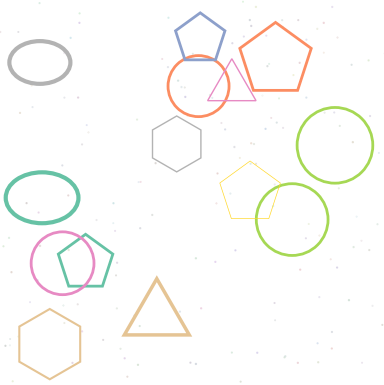[{"shape": "pentagon", "thickness": 2, "radius": 0.37, "center": [0.222, 0.317]}, {"shape": "oval", "thickness": 3, "radius": 0.47, "center": [0.109, 0.486]}, {"shape": "circle", "thickness": 2, "radius": 0.4, "center": [0.516, 0.776]}, {"shape": "pentagon", "thickness": 2, "radius": 0.49, "center": [0.716, 0.844]}, {"shape": "pentagon", "thickness": 2, "radius": 0.34, "center": [0.52, 0.899]}, {"shape": "triangle", "thickness": 1, "radius": 0.36, "center": [0.602, 0.775]}, {"shape": "circle", "thickness": 2, "radius": 0.41, "center": [0.163, 0.316]}, {"shape": "circle", "thickness": 2, "radius": 0.47, "center": [0.759, 0.43]}, {"shape": "circle", "thickness": 2, "radius": 0.49, "center": [0.87, 0.623]}, {"shape": "pentagon", "thickness": 0.5, "radius": 0.41, "center": [0.65, 0.499]}, {"shape": "triangle", "thickness": 2.5, "radius": 0.49, "center": [0.407, 0.179]}, {"shape": "hexagon", "thickness": 1.5, "radius": 0.46, "center": [0.129, 0.106]}, {"shape": "hexagon", "thickness": 1, "radius": 0.36, "center": [0.459, 0.626]}, {"shape": "oval", "thickness": 3, "radius": 0.4, "center": [0.104, 0.838]}]